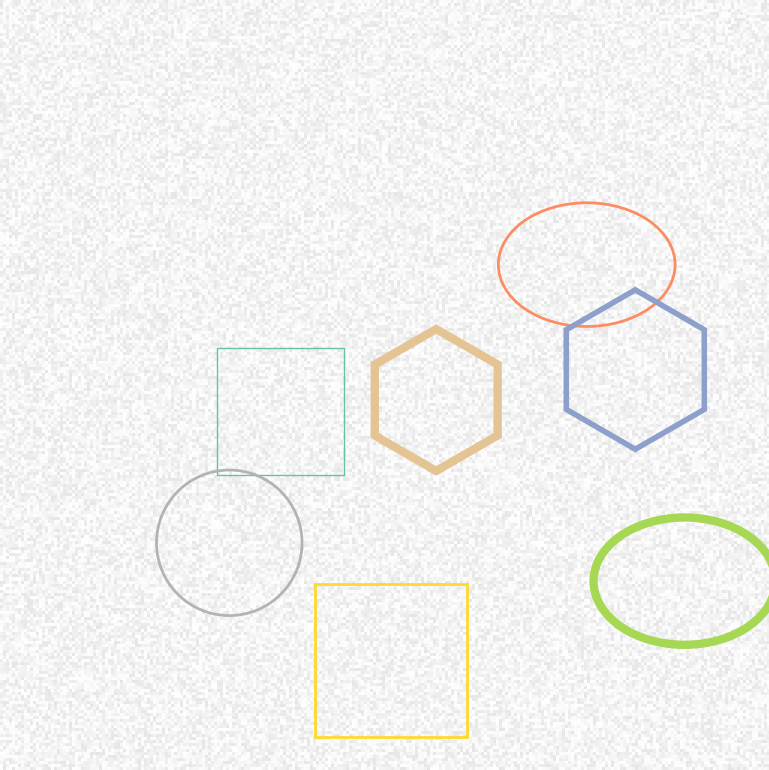[{"shape": "square", "thickness": 0.5, "radius": 0.41, "center": [0.365, 0.466]}, {"shape": "oval", "thickness": 1, "radius": 0.57, "center": [0.762, 0.656]}, {"shape": "hexagon", "thickness": 2, "radius": 0.52, "center": [0.825, 0.52]}, {"shape": "oval", "thickness": 3, "radius": 0.59, "center": [0.889, 0.245]}, {"shape": "square", "thickness": 1, "radius": 0.49, "center": [0.508, 0.142]}, {"shape": "hexagon", "thickness": 3, "radius": 0.46, "center": [0.567, 0.481]}, {"shape": "circle", "thickness": 1, "radius": 0.47, "center": [0.298, 0.295]}]